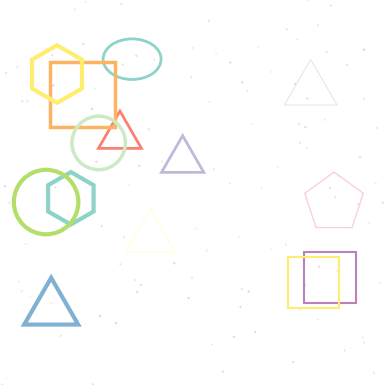[{"shape": "hexagon", "thickness": 3, "radius": 0.34, "center": [0.184, 0.485]}, {"shape": "oval", "thickness": 2, "radius": 0.38, "center": [0.343, 0.846]}, {"shape": "triangle", "thickness": 0.5, "radius": 0.37, "center": [0.391, 0.383]}, {"shape": "triangle", "thickness": 2, "radius": 0.32, "center": [0.474, 0.584]}, {"shape": "triangle", "thickness": 2, "radius": 0.32, "center": [0.312, 0.647]}, {"shape": "triangle", "thickness": 3, "radius": 0.4, "center": [0.133, 0.197]}, {"shape": "square", "thickness": 2.5, "radius": 0.42, "center": [0.213, 0.754]}, {"shape": "circle", "thickness": 3, "radius": 0.42, "center": [0.12, 0.475]}, {"shape": "pentagon", "thickness": 1, "radius": 0.4, "center": [0.868, 0.473]}, {"shape": "triangle", "thickness": 0.5, "radius": 0.4, "center": [0.807, 0.767]}, {"shape": "square", "thickness": 1.5, "radius": 0.34, "center": [0.856, 0.279]}, {"shape": "circle", "thickness": 2.5, "radius": 0.35, "center": [0.256, 0.629]}, {"shape": "hexagon", "thickness": 3, "radius": 0.37, "center": [0.148, 0.808]}, {"shape": "square", "thickness": 1.5, "radius": 0.33, "center": [0.815, 0.266]}]